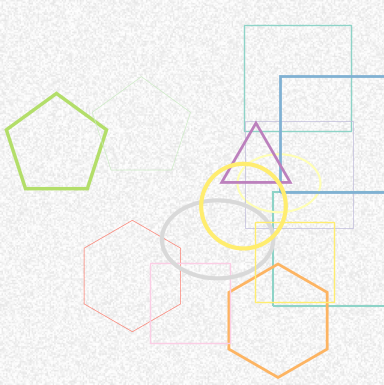[{"shape": "square", "thickness": 1.5, "radius": 0.74, "center": [0.857, 0.354]}, {"shape": "square", "thickness": 1, "radius": 0.69, "center": [0.772, 0.797]}, {"shape": "oval", "thickness": 1.5, "radius": 0.54, "center": [0.725, 0.524]}, {"shape": "square", "thickness": 0.5, "radius": 0.7, "center": [0.776, 0.547]}, {"shape": "hexagon", "thickness": 0.5, "radius": 0.72, "center": [0.344, 0.283]}, {"shape": "square", "thickness": 2, "radius": 0.75, "center": [0.876, 0.652]}, {"shape": "hexagon", "thickness": 2, "radius": 0.74, "center": [0.722, 0.167]}, {"shape": "pentagon", "thickness": 2.5, "radius": 0.68, "center": [0.147, 0.621]}, {"shape": "square", "thickness": 1, "radius": 0.52, "center": [0.493, 0.213]}, {"shape": "oval", "thickness": 3, "radius": 0.72, "center": [0.565, 0.378]}, {"shape": "triangle", "thickness": 2, "radius": 0.51, "center": [0.665, 0.578]}, {"shape": "pentagon", "thickness": 0.5, "radius": 0.67, "center": [0.367, 0.667]}, {"shape": "circle", "thickness": 3, "radius": 0.55, "center": [0.632, 0.465]}, {"shape": "square", "thickness": 1, "radius": 0.52, "center": [0.765, 0.32]}]